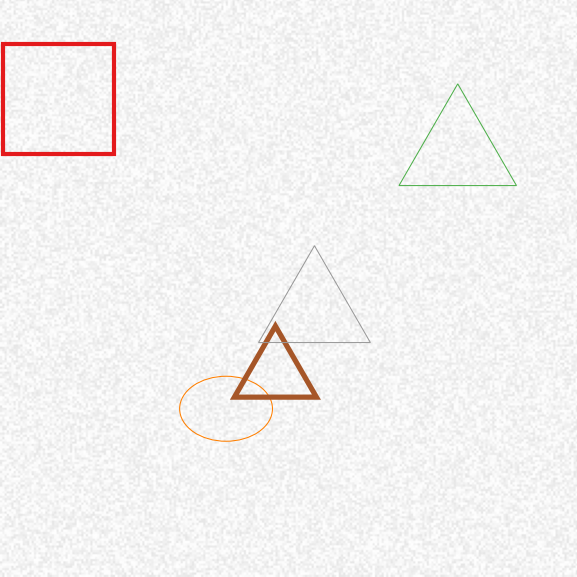[{"shape": "square", "thickness": 2, "radius": 0.48, "center": [0.101, 0.828]}, {"shape": "triangle", "thickness": 0.5, "radius": 0.59, "center": [0.793, 0.737]}, {"shape": "oval", "thickness": 0.5, "radius": 0.4, "center": [0.391, 0.291]}, {"shape": "triangle", "thickness": 2.5, "radius": 0.41, "center": [0.477, 0.352]}, {"shape": "triangle", "thickness": 0.5, "radius": 0.56, "center": [0.545, 0.462]}]